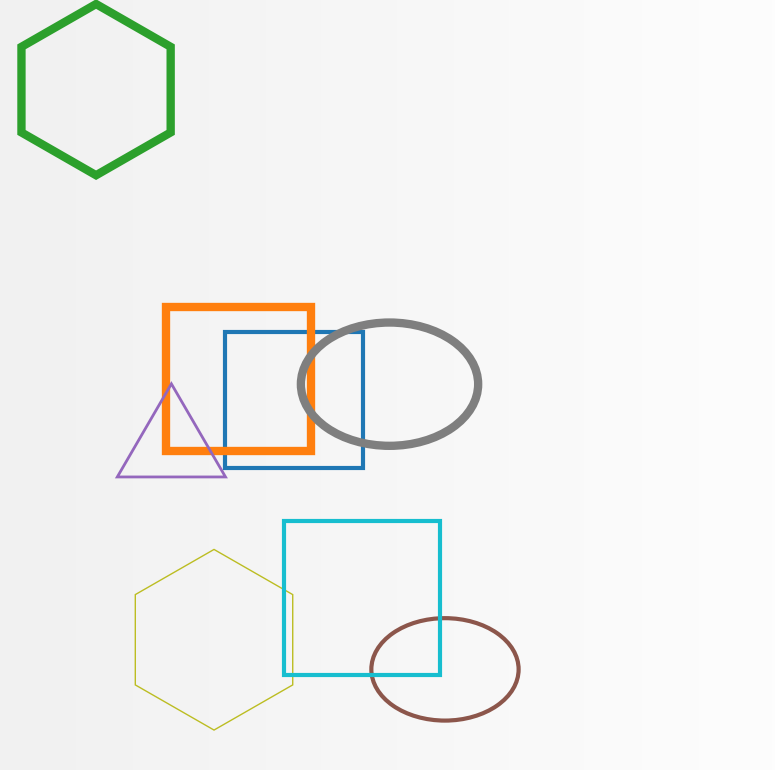[{"shape": "square", "thickness": 1.5, "radius": 0.44, "center": [0.379, 0.48]}, {"shape": "square", "thickness": 3, "radius": 0.47, "center": [0.308, 0.507]}, {"shape": "hexagon", "thickness": 3, "radius": 0.56, "center": [0.124, 0.884]}, {"shape": "triangle", "thickness": 1, "radius": 0.4, "center": [0.221, 0.421]}, {"shape": "oval", "thickness": 1.5, "radius": 0.48, "center": [0.574, 0.131]}, {"shape": "oval", "thickness": 3, "radius": 0.57, "center": [0.503, 0.501]}, {"shape": "hexagon", "thickness": 0.5, "radius": 0.59, "center": [0.276, 0.169]}, {"shape": "square", "thickness": 1.5, "radius": 0.5, "center": [0.467, 0.223]}]